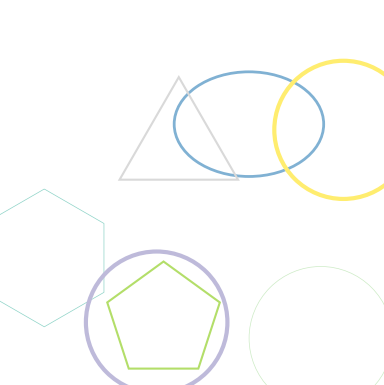[{"shape": "hexagon", "thickness": 0.5, "radius": 0.89, "center": [0.115, 0.33]}, {"shape": "circle", "thickness": 3, "radius": 0.92, "center": [0.407, 0.163]}, {"shape": "oval", "thickness": 2, "radius": 0.97, "center": [0.647, 0.678]}, {"shape": "pentagon", "thickness": 1.5, "radius": 0.77, "center": [0.425, 0.167]}, {"shape": "triangle", "thickness": 1.5, "radius": 0.89, "center": [0.464, 0.622]}, {"shape": "circle", "thickness": 0.5, "radius": 0.93, "center": [0.833, 0.122]}, {"shape": "circle", "thickness": 3, "radius": 0.9, "center": [0.892, 0.663]}]